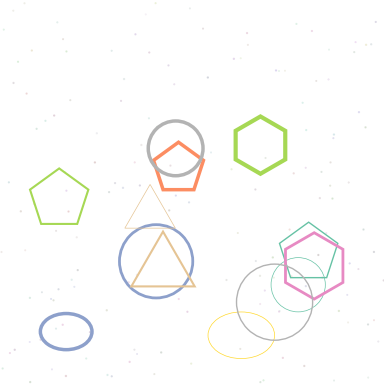[{"shape": "pentagon", "thickness": 1, "radius": 0.4, "center": [0.802, 0.343]}, {"shape": "circle", "thickness": 0.5, "radius": 0.35, "center": [0.775, 0.26]}, {"shape": "pentagon", "thickness": 2.5, "radius": 0.34, "center": [0.464, 0.562]}, {"shape": "circle", "thickness": 2, "radius": 0.48, "center": [0.406, 0.321]}, {"shape": "oval", "thickness": 2.5, "radius": 0.34, "center": [0.172, 0.139]}, {"shape": "hexagon", "thickness": 2, "radius": 0.43, "center": [0.816, 0.309]}, {"shape": "pentagon", "thickness": 1.5, "radius": 0.4, "center": [0.154, 0.483]}, {"shape": "hexagon", "thickness": 3, "radius": 0.37, "center": [0.677, 0.623]}, {"shape": "oval", "thickness": 0.5, "radius": 0.43, "center": [0.627, 0.129]}, {"shape": "triangle", "thickness": 1.5, "radius": 0.47, "center": [0.423, 0.304]}, {"shape": "triangle", "thickness": 0.5, "radius": 0.38, "center": [0.39, 0.445]}, {"shape": "circle", "thickness": 2.5, "radius": 0.36, "center": [0.456, 0.615]}, {"shape": "circle", "thickness": 1, "radius": 0.49, "center": [0.713, 0.215]}]